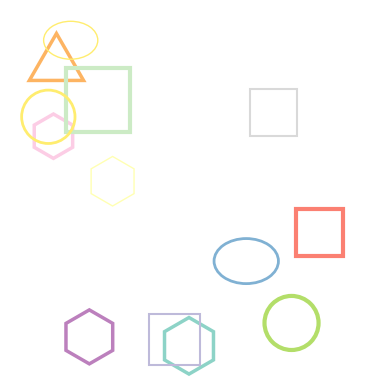[{"shape": "hexagon", "thickness": 2.5, "radius": 0.37, "center": [0.491, 0.102]}, {"shape": "hexagon", "thickness": 1, "radius": 0.32, "center": [0.292, 0.529]}, {"shape": "square", "thickness": 1.5, "radius": 0.33, "center": [0.453, 0.118]}, {"shape": "square", "thickness": 3, "radius": 0.3, "center": [0.829, 0.396]}, {"shape": "oval", "thickness": 2, "radius": 0.42, "center": [0.64, 0.322]}, {"shape": "triangle", "thickness": 2.5, "radius": 0.41, "center": [0.147, 0.832]}, {"shape": "circle", "thickness": 3, "radius": 0.35, "center": [0.757, 0.161]}, {"shape": "hexagon", "thickness": 2.5, "radius": 0.29, "center": [0.139, 0.646]}, {"shape": "square", "thickness": 1.5, "radius": 0.31, "center": [0.71, 0.708]}, {"shape": "hexagon", "thickness": 2.5, "radius": 0.35, "center": [0.232, 0.125]}, {"shape": "square", "thickness": 3, "radius": 0.42, "center": [0.255, 0.741]}, {"shape": "oval", "thickness": 1, "radius": 0.35, "center": [0.184, 0.895]}, {"shape": "circle", "thickness": 2, "radius": 0.35, "center": [0.125, 0.697]}]